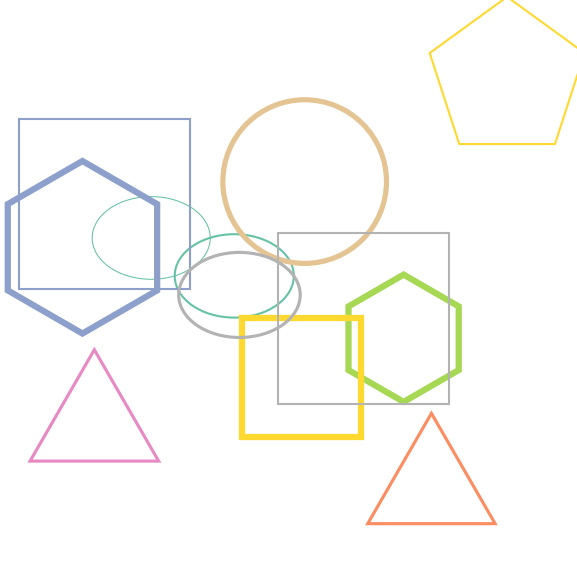[{"shape": "oval", "thickness": 1, "radius": 0.52, "center": [0.406, 0.521]}, {"shape": "oval", "thickness": 0.5, "radius": 0.51, "center": [0.262, 0.587]}, {"shape": "triangle", "thickness": 1.5, "radius": 0.64, "center": [0.747, 0.156]}, {"shape": "square", "thickness": 1, "radius": 0.74, "center": [0.181, 0.646]}, {"shape": "hexagon", "thickness": 3, "radius": 0.75, "center": [0.143, 0.571]}, {"shape": "triangle", "thickness": 1.5, "radius": 0.64, "center": [0.163, 0.265]}, {"shape": "hexagon", "thickness": 3, "radius": 0.55, "center": [0.699, 0.413]}, {"shape": "pentagon", "thickness": 1, "radius": 0.7, "center": [0.878, 0.864]}, {"shape": "square", "thickness": 3, "radius": 0.52, "center": [0.522, 0.345]}, {"shape": "circle", "thickness": 2.5, "radius": 0.71, "center": [0.528, 0.685]}, {"shape": "square", "thickness": 1, "radius": 0.74, "center": [0.63, 0.448]}, {"shape": "oval", "thickness": 1.5, "radius": 0.53, "center": [0.415, 0.488]}]